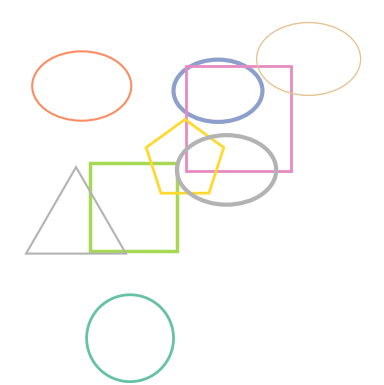[{"shape": "circle", "thickness": 2, "radius": 0.56, "center": [0.338, 0.122]}, {"shape": "oval", "thickness": 1.5, "radius": 0.64, "center": [0.212, 0.777]}, {"shape": "oval", "thickness": 3, "radius": 0.58, "center": [0.566, 0.764]}, {"shape": "square", "thickness": 2, "radius": 0.68, "center": [0.62, 0.692]}, {"shape": "square", "thickness": 2.5, "radius": 0.57, "center": [0.346, 0.462]}, {"shape": "pentagon", "thickness": 2, "radius": 0.53, "center": [0.48, 0.584]}, {"shape": "oval", "thickness": 1, "radius": 0.68, "center": [0.802, 0.847]}, {"shape": "triangle", "thickness": 1.5, "radius": 0.75, "center": [0.197, 0.416]}, {"shape": "oval", "thickness": 3, "radius": 0.64, "center": [0.588, 0.559]}]